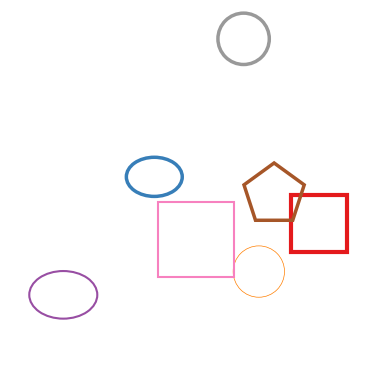[{"shape": "square", "thickness": 3, "radius": 0.37, "center": [0.828, 0.419]}, {"shape": "oval", "thickness": 2.5, "radius": 0.36, "center": [0.401, 0.541]}, {"shape": "oval", "thickness": 1.5, "radius": 0.44, "center": [0.164, 0.234]}, {"shape": "circle", "thickness": 0.5, "radius": 0.33, "center": [0.672, 0.295]}, {"shape": "pentagon", "thickness": 2.5, "radius": 0.41, "center": [0.712, 0.494]}, {"shape": "square", "thickness": 1.5, "radius": 0.49, "center": [0.51, 0.378]}, {"shape": "circle", "thickness": 2.5, "radius": 0.33, "center": [0.633, 0.899]}]